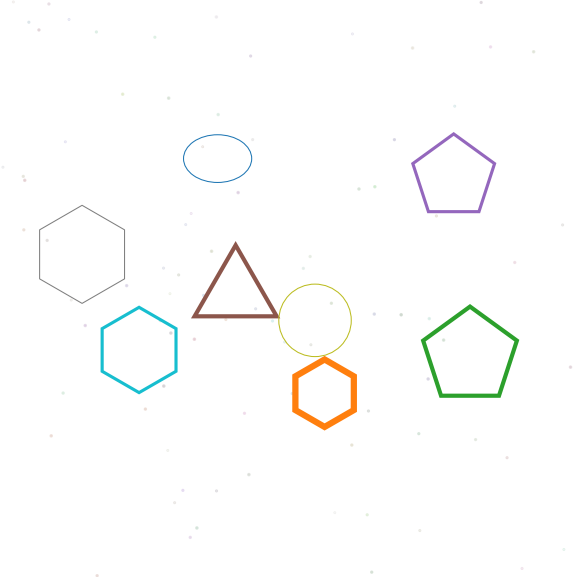[{"shape": "oval", "thickness": 0.5, "radius": 0.3, "center": [0.377, 0.724]}, {"shape": "hexagon", "thickness": 3, "radius": 0.29, "center": [0.562, 0.318]}, {"shape": "pentagon", "thickness": 2, "radius": 0.43, "center": [0.814, 0.383]}, {"shape": "pentagon", "thickness": 1.5, "radius": 0.37, "center": [0.786, 0.693]}, {"shape": "triangle", "thickness": 2, "radius": 0.41, "center": [0.408, 0.492]}, {"shape": "hexagon", "thickness": 0.5, "radius": 0.42, "center": [0.142, 0.559]}, {"shape": "circle", "thickness": 0.5, "radius": 0.31, "center": [0.546, 0.444]}, {"shape": "hexagon", "thickness": 1.5, "radius": 0.37, "center": [0.241, 0.393]}]